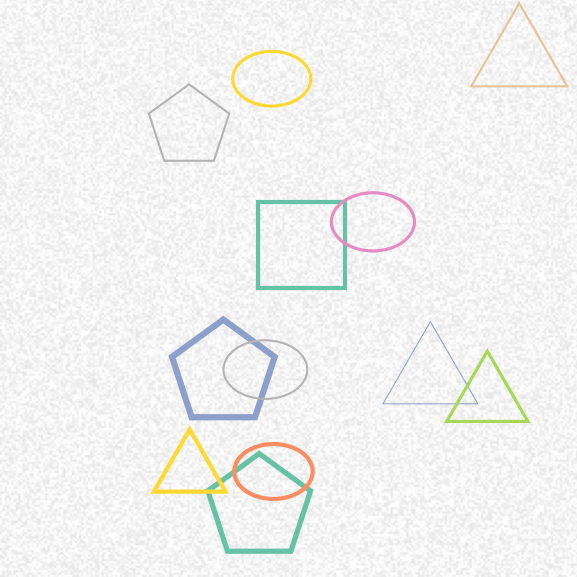[{"shape": "square", "thickness": 2, "radius": 0.37, "center": [0.522, 0.575]}, {"shape": "pentagon", "thickness": 2.5, "radius": 0.47, "center": [0.449, 0.12]}, {"shape": "oval", "thickness": 2, "radius": 0.34, "center": [0.474, 0.183]}, {"shape": "pentagon", "thickness": 3, "radius": 0.47, "center": [0.387, 0.352]}, {"shape": "triangle", "thickness": 0.5, "radius": 0.47, "center": [0.745, 0.347]}, {"shape": "oval", "thickness": 1.5, "radius": 0.36, "center": [0.646, 0.615]}, {"shape": "triangle", "thickness": 1.5, "radius": 0.41, "center": [0.844, 0.31]}, {"shape": "triangle", "thickness": 2, "radius": 0.36, "center": [0.328, 0.184]}, {"shape": "oval", "thickness": 1.5, "radius": 0.34, "center": [0.471, 0.863]}, {"shape": "triangle", "thickness": 1, "radius": 0.48, "center": [0.899, 0.898]}, {"shape": "oval", "thickness": 1, "radius": 0.36, "center": [0.46, 0.359]}, {"shape": "pentagon", "thickness": 1, "radius": 0.37, "center": [0.327, 0.78]}]